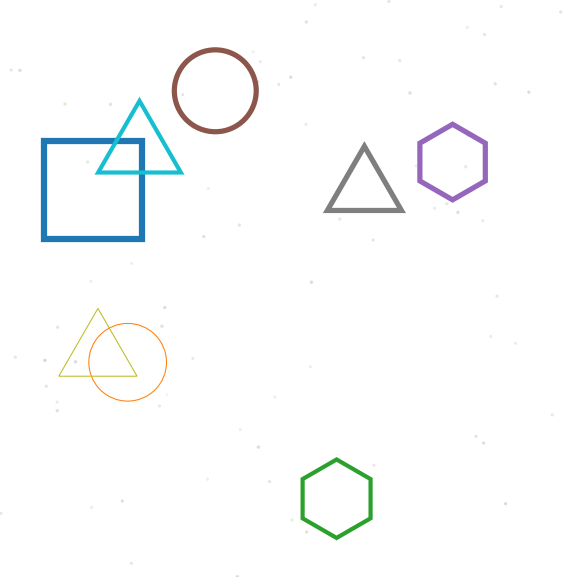[{"shape": "square", "thickness": 3, "radius": 0.42, "center": [0.161, 0.67]}, {"shape": "circle", "thickness": 0.5, "radius": 0.34, "center": [0.221, 0.372]}, {"shape": "hexagon", "thickness": 2, "radius": 0.34, "center": [0.583, 0.136]}, {"shape": "hexagon", "thickness": 2.5, "radius": 0.33, "center": [0.784, 0.719]}, {"shape": "circle", "thickness": 2.5, "radius": 0.35, "center": [0.373, 0.842]}, {"shape": "triangle", "thickness": 2.5, "radius": 0.37, "center": [0.631, 0.672]}, {"shape": "triangle", "thickness": 0.5, "radius": 0.39, "center": [0.17, 0.387]}, {"shape": "triangle", "thickness": 2, "radius": 0.41, "center": [0.242, 0.742]}]